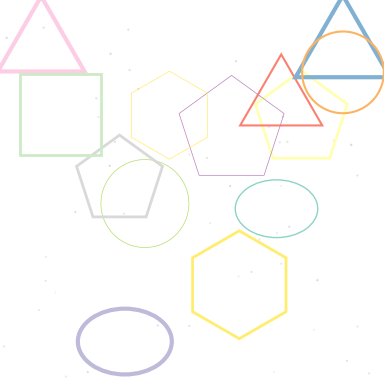[{"shape": "oval", "thickness": 1, "radius": 0.54, "center": [0.718, 0.458]}, {"shape": "pentagon", "thickness": 2, "radius": 0.63, "center": [0.783, 0.691]}, {"shape": "oval", "thickness": 3, "radius": 0.61, "center": [0.324, 0.113]}, {"shape": "triangle", "thickness": 1.5, "radius": 0.62, "center": [0.73, 0.736]}, {"shape": "triangle", "thickness": 3, "radius": 0.71, "center": [0.89, 0.87]}, {"shape": "circle", "thickness": 1.5, "radius": 0.53, "center": [0.891, 0.812]}, {"shape": "circle", "thickness": 0.5, "radius": 0.57, "center": [0.376, 0.471]}, {"shape": "triangle", "thickness": 3, "radius": 0.65, "center": [0.107, 0.879]}, {"shape": "pentagon", "thickness": 2, "radius": 0.59, "center": [0.31, 0.532]}, {"shape": "pentagon", "thickness": 0.5, "radius": 0.72, "center": [0.602, 0.661]}, {"shape": "square", "thickness": 2, "radius": 0.52, "center": [0.158, 0.703]}, {"shape": "hexagon", "thickness": 0.5, "radius": 0.57, "center": [0.44, 0.701]}, {"shape": "hexagon", "thickness": 2, "radius": 0.7, "center": [0.622, 0.26]}]